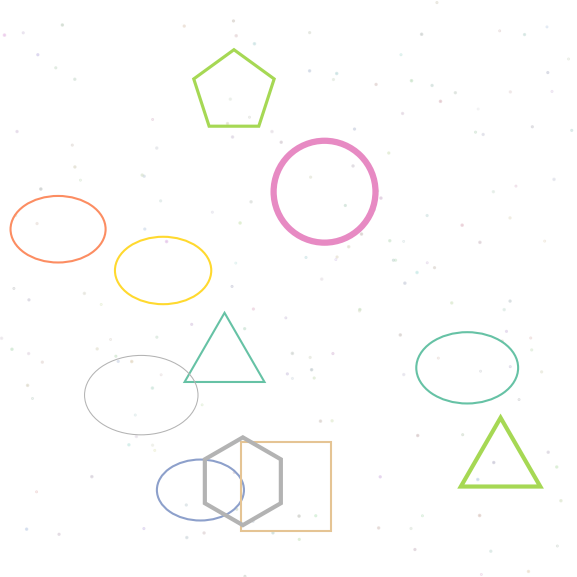[{"shape": "oval", "thickness": 1, "radius": 0.44, "center": [0.809, 0.362]}, {"shape": "triangle", "thickness": 1, "radius": 0.4, "center": [0.389, 0.378]}, {"shape": "oval", "thickness": 1, "radius": 0.41, "center": [0.101, 0.602]}, {"shape": "oval", "thickness": 1, "radius": 0.38, "center": [0.347, 0.151]}, {"shape": "circle", "thickness": 3, "radius": 0.44, "center": [0.562, 0.667]}, {"shape": "pentagon", "thickness": 1.5, "radius": 0.37, "center": [0.405, 0.84]}, {"shape": "triangle", "thickness": 2, "radius": 0.4, "center": [0.867, 0.196]}, {"shape": "oval", "thickness": 1, "radius": 0.42, "center": [0.282, 0.531]}, {"shape": "square", "thickness": 1, "radius": 0.39, "center": [0.495, 0.157]}, {"shape": "hexagon", "thickness": 2, "radius": 0.38, "center": [0.421, 0.166]}, {"shape": "oval", "thickness": 0.5, "radius": 0.49, "center": [0.245, 0.315]}]